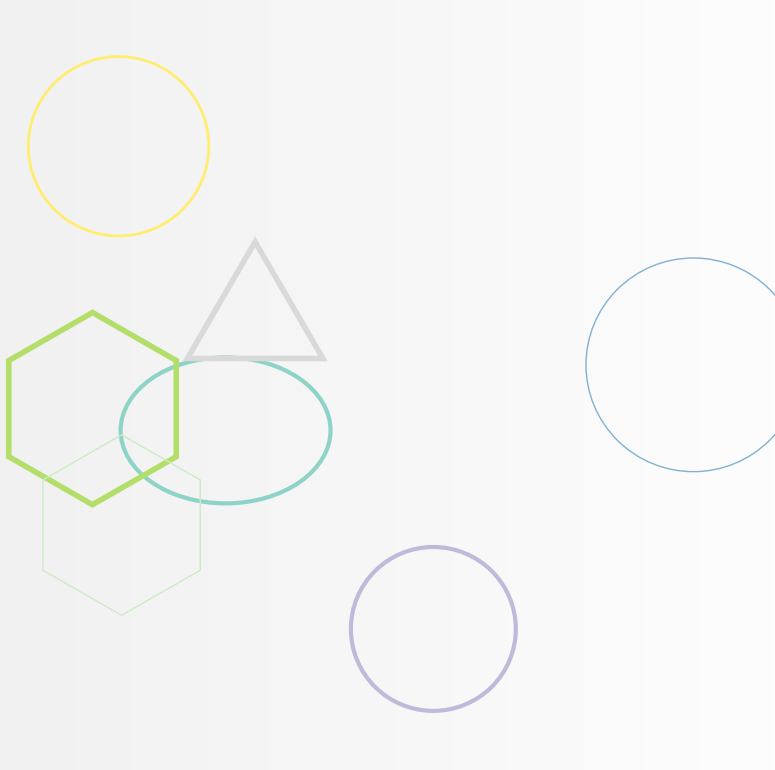[{"shape": "oval", "thickness": 1.5, "radius": 0.68, "center": [0.291, 0.441]}, {"shape": "circle", "thickness": 1.5, "radius": 0.53, "center": [0.559, 0.183]}, {"shape": "circle", "thickness": 0.5, "radius": 0.69, "center": [0.895, 0.526]}, {"shape": "hexagon", "thickness": 2, "radius": 0.62, "center": [0.119, 0.469]}, {"shape": "triangle", "thickness": 2, "radius": 0.5, "center": [0.329, 0.585]}, {"shape": "hexagon", "thickness": 0.5, "radius": 0.59, "center": [0.157, 0.318]}, {"shape": "circle", "thickness": 1, "radius": 0.58, "center": [0.153, 0.81]}]